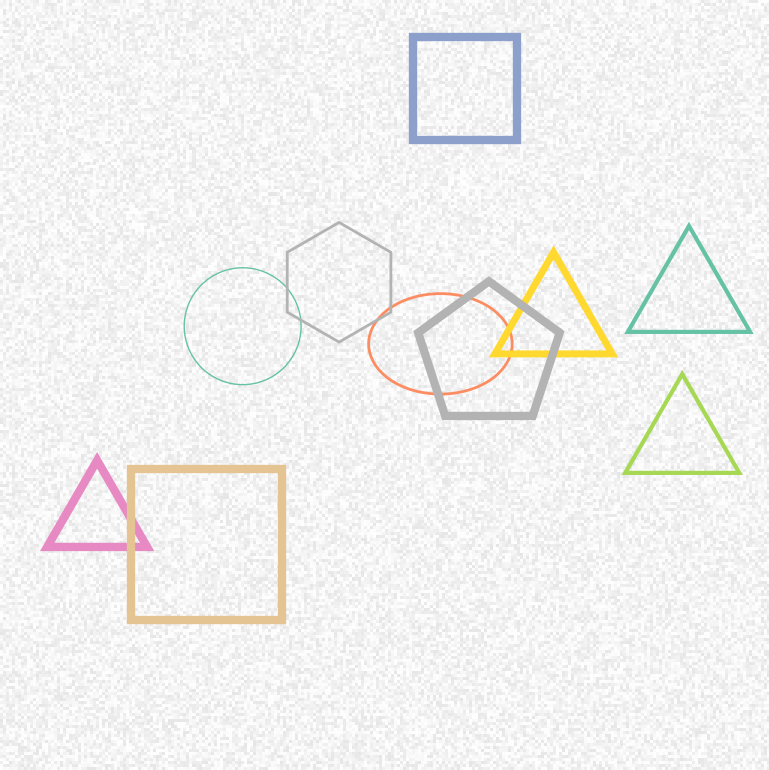[{"shape": "triangle", "thickness": 1.5, "radius": 0.46, "center": [0.895, 0.615]}, {"shape": "circle", "thickness": 0.5, "radius": 0.38, "center": [0.315, 0.576]}, {"shape": "oval", "thickness": 1, "radius": 0.47, "center": [0.572, 0.553]}, {"shape": "square", "thickness": 3, "radius": 0.33, "center": [0.604, 0.885]}, {"shape": "triangle", "thickness": 3, "radius": 0.37, "center": [0.126, 0.327]}, {"shape": "triangle", "thickness": 1.5, "radius": 0.43, "center": [0.886, 0.429]}, {"shape": "triangle", "thickness": 2.5, "radius": 0.44, "center": [0.719, 0.584]}, {"shape": "square", "thickness": 3, "radius": 0.49, "center": [0.268, 0.293]}, {"shape": "hexagon", "thickness": 1, "radius": 0.39, "center": [0.44, 0.633]}, {"shape": "pentagon", "thickness": 3, "radius": 0.48, "center": [0.635, 0.538]}]